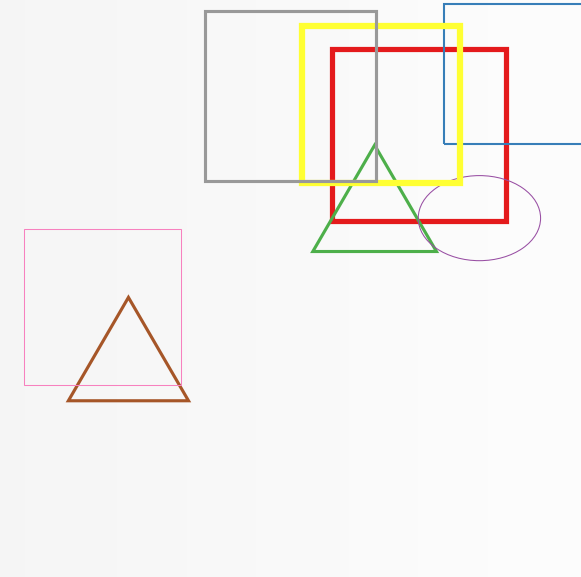[{"shape": "square", "thickness": 2.5, "radius": 0.75, "center": [0.721, 0.765]}, {"shape": "square", "thickness": 1, "radius": 0.6, "center": [0.885, 0.871]}, {"shape": "triangle", "thickness": 1.5, "radius": 0.61, "center": [0.645, 0.625]}, {"shape": "oval", "thickness": 0.5, "radius": 0.53, "center": [0.825, 0.621]}, {"shape": "square", "thickness": 3, "radius": 0.68, "center": [0.656, 0.818]}, {"shape": "triangle", "thickness": 1.5, "radius": 0.6, "center": [0.221, 0.365]}, {"shape": "square", "thickness": 0.5, "radius": 0.68, "center": [0.176, 0.467]}, {"shape": "square", "thickness": 1.5, "radius": 0.74, "center": [0.499, 0.832]}]